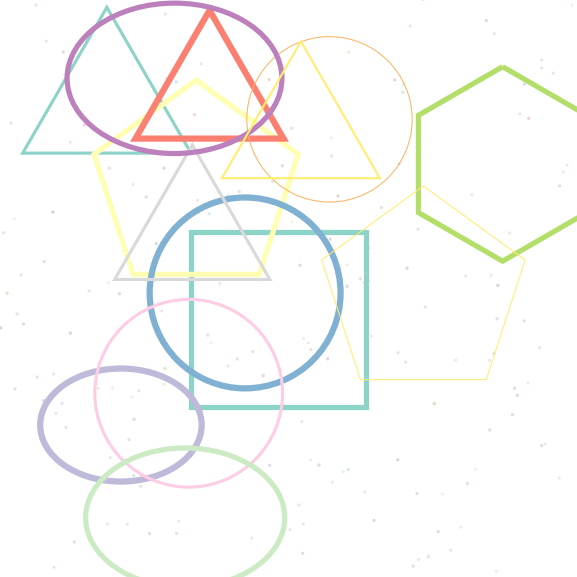[{"shape": "triangle", "thickness": 1.5, "radius": 0.84, "center": [0.185, 0.818]}, {"shape": "square", "thickness": 2.5, "radius": 0.76, "center": [0.482, 0.446]}, {"shape": "pentagon", "thickness": 2.5, "radius": 0.93, "center": [0.34, 0.674]}, {"shape": "oval", "thickness": 3, "radius": 0.7, "center": [0.209, 0.263]}, {"shape": "triangle", "thickness": 3, "radius": 0.74, "center": [0.363, 0.833]}, {"shape": "circle", "thickness": 3, "radius": 0.83, "center": [0.424, 0.492]}, {"shape": "circle", "thickness": 0.5, "radius": 0.72, "center": [0.571, 0.793]}, {"shape": "hexagon", "thickness": 2.5, "radius": 0.84, "center": [0.87, 0.715]}, {"shape": "circle", "thickness": 1.5, "radius": 0.81, "center": [0.327, 0.318]}, {"shape": "triangle", "thickness": 1.5, "radius": 0.78, "center": [0.333, 0.593]}, {"shape": "oval", "thickness": 2.5, "radius": 0.93, "center": [0.302, 0.864]}, {"shape": "oval", "thickness": 2.5, "radius": 0.86, "center": [0.321, 0.103]}, {"shape": "triangle", "thickness": 1, "radius": 0.79, "center": [0.521, 0.77]}, {"shape": "pentagon", "thickness": 0.5, "radius": 0.93, "center": [0.733, 0.492]}]